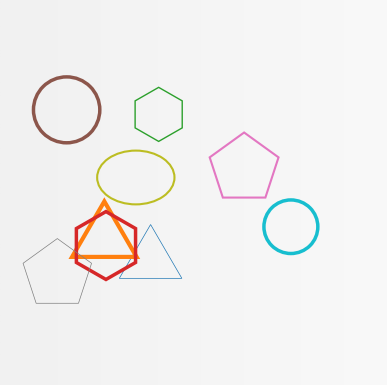[{"shape": "triangle", "thickness": 0.5, "radius": 0.47, "center": [0.389, 0.324]}, {"shape": "triangle", "thickness": 3, "radius": 0.48, "center": [0.269, 0.381]}, {"shape": "hexagon", "thickness": 1, "radius": 0.35, "center": [0.409, 0.703]}, {"shape": "hexagon", "thickness": 2.5, "radius": 0.44, "center": [0.273, 0.362]}, {"shape": "circle", "thickness": 2.5, "radius": 0.43, "center": [0.172, 0.715]}, {"shape": "pentagon", "thickness": 1.5, "radius": 0.47, "center": [0.63, 0.562]}, {"shape": "pentagon", "thickness": 0.5, "radius": 0.46, "center": [0.148, 0.287]}, {"shape": "oval", "thickness": 1.5, "radius": 0.5, "center": [0.35, 0.539]}, {"shape": "circle", "thickness": 2.5, "radius": 0.35, "center": [0.751, 0.411]}]